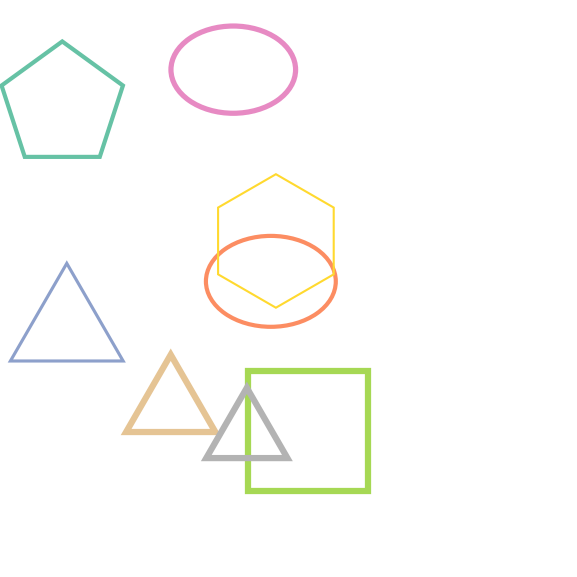[{"shape": "pentagon", "thickness": 2, "radius": 0.55, "center": [0.108, 0.817]}, {"shape": "oval", "thickness": 2, "radius": 0.56, "center": [0.469, 0.512]}, {"shape": "triangle", "thickness": 1.5, "radius": 0.56, "center": [0.116, 0.43]}, {"shape": "oval", "thickness": 2.5, "radius": 0.54, "center": [0.404, 0.879]}, {"shape": "square", "thickness": 3, "radius": 0.52, "center": [0.534, 0.253]}, {"shape": "hexagon", "thickness": 1, "radius": 0.58, "center": [0.478, 0.582]}, {"shape": "triangle", "thickness": 3, "radius": 0.45, "center": [0.296, 0.296]}, {"shape": "triangle", "thickness": 3, "radius": 0.41, "center": [0.427, 0.246]}]